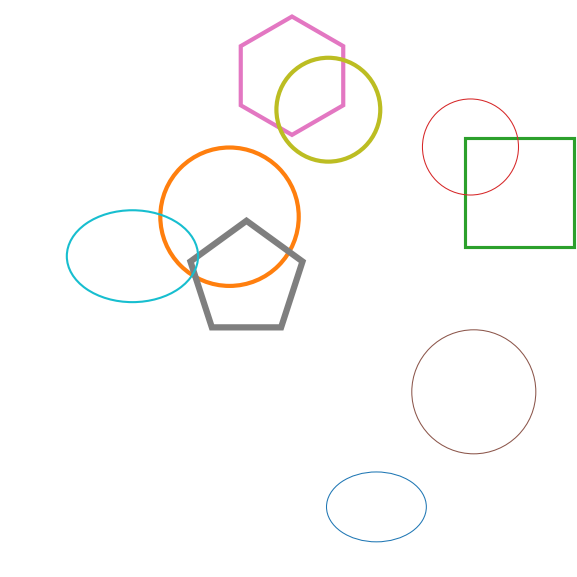[{"shape": "oval", "thickness": 0.5, "radius": 0.43, "center": [0.652, 0.121]}, {"shape": "circle", "thickness": 2, "radius": 0.6, "center": [0.397, 0.624]}, {"shape": "square", "thickness": 1.5, "radius": 0.47, "center": [0.899, 0.666]}, {"shape": "circle", "thickness": 0.5, "radius": 0.42, "center": [0.815, 0.745]}, {"shape": "circle", "thickness": 0.5, "radius": 0.54, "center": [0.82, 0.321]}, {"shape": "hexagon", "thickness": 2, "radius": 0.51, "center": [0.506, 0.868]}, {"shape": "pentagon", "thickness": 3, "radius": 0.51, "center": [0.427, 0.515]}, {"shape": "circle", "thickness": 2, "radius": 0.45, "center": [0.569, 0.809]}, {"shape": "oval", "thickness": 1, "radius": 0.57, "center": [0.229, 0.556]}]